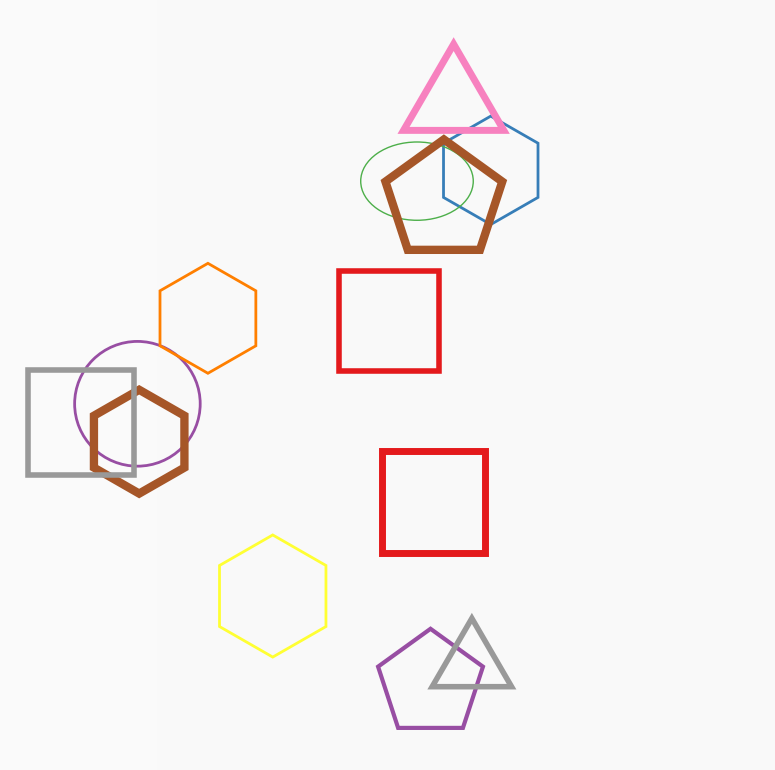[{"shape": "square", "thickness": 2, "radius": 0.32, "center": [0.502, 0.583]}, {"shape": "square", "thickness": 2.5, "radius": 0.33, "center": [0.56, 0.349]}, {"shape": "hexagon", "thickness": 1, "radius": 0.35, "center": [0.633, 0.779]}, {"shape": "oval", "thickness": 0.5, "radius": 0.36, "center": [0.538, 0.765]}, {"shape": "pentagon", "thickness": 1.5, "radius": 0.36, "center": [0.556, 0.112]}, {"shape": "circle", "thickness": 1, "radius": 0.41, "center": [0.177, 0.476]}, {"shape": "hexagon", "thickness": 1, "radius": 0.36, "center": [0.268, 0.587]}, {"shape": "hexagon", "thickness": 1, "radius": 0.4, "center": [0.352, 0.226]}, {"shape": "pentagon", "thickness": 3, "radius": 0.4, "center": [0.573, 0.74]}, {"shape": "hexagon", "thickness": 3, "radius": 0.34, "center": [0.18, 0.426]}, {"shape": "triangle", "thickness": 2.5, "radius": 0.37, "center": [0.585, 0.868]}, {"shape": "triangle", "thickness": 2, "radius": 0.3, "center": [0.609, 0.138]}, {"shape": "square", "thickness": 2, "radius": 0.34, "center": [0.105, 0.451]}]